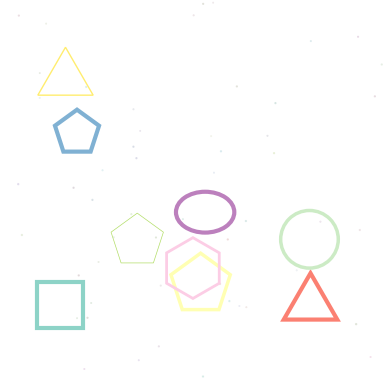[{"shape": "square", "thickness": 3, "radius": 0.3, "center": [0.156, 0.208]}, {"shape": "pentagon", "thickness": 2.5, "radius": 0.41, "center": [0.521, 0.261]}, {"shape": "triangle", "thickness": 3, "radius": 0.4, "center": [0.807, 0.21]}, {"shape": "pentagon", "thickness": 3, "radius": 0.3, "center": [0.2, 0.655]}, {"shape": "pentagon", "thickness": 0.5, "radius": 0.36, "center": [0.356, 0.375]}, {"shape": "hexagon", "thickness": 2, "radius": 0.39, "center": [0.501, 0.304]}, {"shape": "oval", "thickness": 3, "radius": 0.38, "center": [0.533, 0.449]}, {"shape": "circle", "thickness": 2.5, "radius": 0.37, "center": [0.804, 0.378]}, {"shape": "triangle", "thickness": 1, "radius": 0.41, "center": [0.17, 0.794]}]